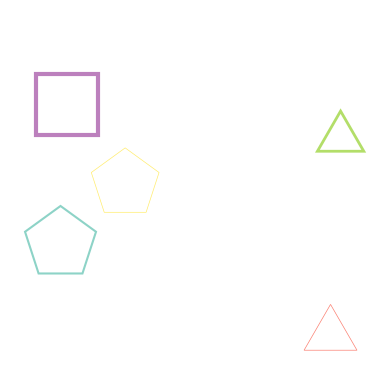[{"shape": "pentagon", "thickness": 1.5, "radius": 0.48, "center": [0.157, 0.368]}, {"shape": "triangle", "thickness": 0.5, "radius": 0.4, "center": [0.859, 0.13]}, {"shape": "triangle", "thickness": 2, "radius": 0.35, "center": [0.885, 0.642]}, {"shape": "square", "thickness": 3, "radius": 0.4, "center": [0.174, 0.729]}, {"shape": "pentagon", "thickness": 0.5, "radius": 0.46, "center": [0.325, 0.523]}]